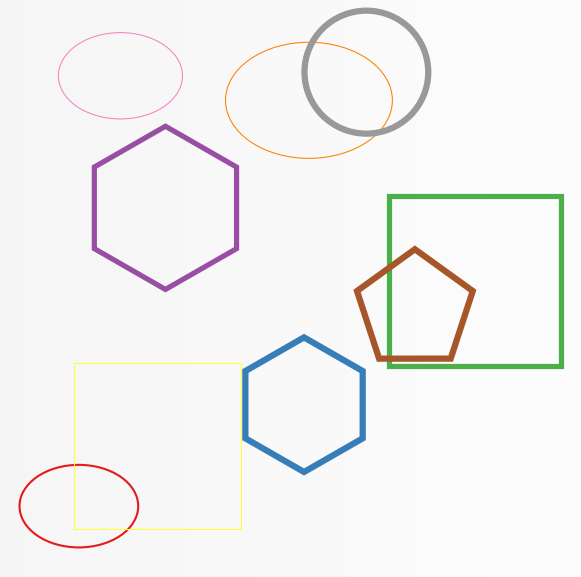[{"shape": "oval", "thickness": 1, "radius": 0.51, "center": [0.136, 0.123]}, {"shape": "hexagon", "thickness": 3, "radius": 0.58, "center": [0.523, 0.298]}, {"shape": "square", "thickness": 2.5, "radius": 0.74, "center": [0.817, 0.512]}, {"shape": "hexagon", "thickness": 2.5, "radius": 0.71, "center": [0.285, 0.639]}, {"shape": "oval", "thickness": 0.5, "radius": 0.72, "center": [0.531, 0.825]}, {"shape": "square", "thickness": 0.5, "radius": 0.72, "center": [0.271, 0.227]}, {"shape": "pentagon", "thickness": 3, "radius": 0.52, "center": [0.714, 0.463]}, {"shape": "oval", "thickness": 0.5, "radius": 0.53, "center": [0.207, 0.868]}, {"shape": "circle", "thickness": 3, "radius": 0.53, "center": [0.63, 0.874]}]